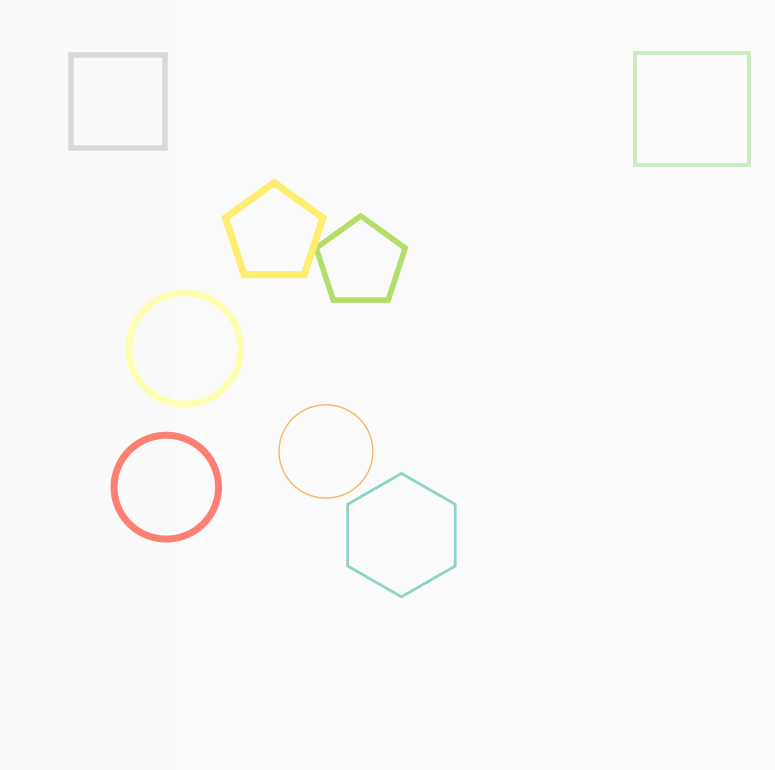[{"shape": "hexagon", "thickness": 1, "radius": 0.4, "center": [0.518, 0.305]}, {"shape": "circle", "thickness": 2.5, "radius": 0.36, "center": [0.238, 0.547]}, {"shape": "circle", "thickness": 2.5, "radius": 0.34, "center": [0.215, 0.367]}, {"shape": "circle", "thickness": 0.5, "radius": 0.3, "center": [0.421, 0.414]}, {"shape": "pentagon", "thickness": 2, "radius": 0.3, "center": [0.465, 0.659]}, {"shape": "square", "thickness": 2, "radius": 0.3, "center": [0.152, 0.869]}, {"shape": "square", "thickness": 1.5, "radius": 0.37, "center": [0.893, 0.859]}, {"shape": "pentagon", "thickness": 2.5, "radius": 0.33, "center": [0.354, 0.697]}]